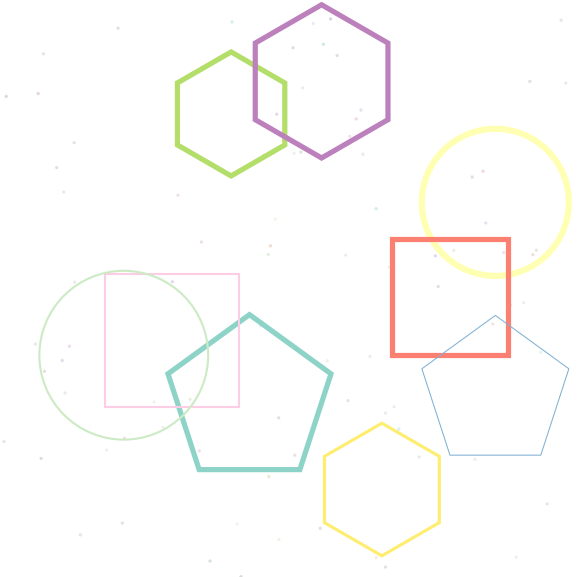[{"shape": "pentagon", "thickness": 2.5, "radius": 0.74, "center": [0.432, 0.306]}, {"shape": "circle", "thickness": 3, "radius": 0.64, "center": [0.858, 0.649]}, {"shape": "square", "thickness": 2.5, "radius": 0.5, "center": [0.779, 0.485]}, {"shape": "pentagon", "thickness": 0.5, "radius": 0.67, "center": [0.858, 0.319]}, {"shape": "hexagon", "thickness": 2.5, "radius": 0.54, "center": [0.4, 0.802]}, {"shape": "square", "thickness": 1, "radius": 0.58, "center": [0.297, 0.409]}, {"shape": "hexagon", "thickness": 2.5, "radius": 0.66, "center": [0.557, 0.858]}, {"shape": "circle", "thickness": 1, "radius": 0.73, "center": [0.214, 0.384]}, {"shape": "hexagon", "thickness": 1.5, "radius": 0.57, "center": [0.661, 0.152]}]